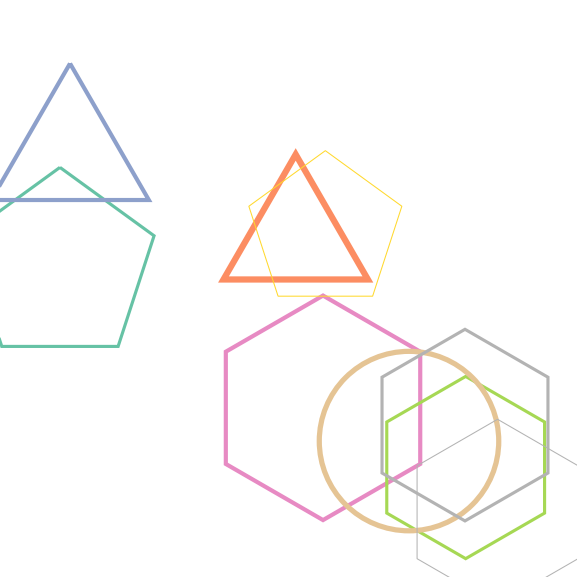[{"shape": "pentagon", "thickness": 1.5, "radius": 0.86, "center": [0.104, 0.538]}, {"shape": "triangle", "thickness": 3, "radius": 0.72, "center": [0.512, 0.587]}, {"shape": "triangle", "thickness": 2, "radius": 0.79, "center": [0.121, 0.732]}, {"shape": "hexagon", "thickness": 2, "radius": 0.97, "center": [0.559, 0.293]}, {"shape": "hexagon", "thickness": 1.5, "radius": 0.79, "center": [0.806, 0.19]}, {"shape": "pentagon", "thickness": 0.5, "radius": 0.7, "center": [0.563, 0.599]}, {"shape": "circle", "thickness": 2.5, "radius": 0.78, "center": [0.708, 0.235]}, {"shape": "hexagon", "thickness": 0.5, "radius": 0.8, "center": [0.862, 0.112]}, {"shape": "hexagon", "thickness": 1.5, "radius": 0.83, "center": [0.805, 0.263]}]